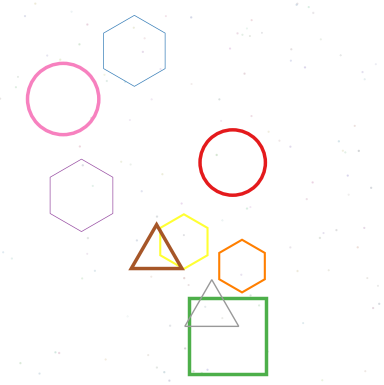[{"shape": "circle", "thickness": 2.5, "radius": 0.42, "center": [0.604, 0.578]}, {"shape": "hexagon", "thickness": 0.5, "radius": 0.46, "center": [0.349, 0.868]}, {"shape": "square", "thickness": 2.5, "radius": 0.49, "center": [0.591, 0.128]}, {"shape": "hexagon", "thickness": 0.5, "radius": 0.47, "center": [0.212, 0.493]}, {"shape": "hexagon", "thickness": 1.5, "radius": 0.34, "center": [0.629, 0.309]}, {"shape": "hexagon", "thickness": 1.5, "radius": 0.35, "center": [0.478, 0.372]}, {"shape": "triangle", "thickness": 2.5, "radius": 0.38, "center": [0.407, 0.34]}, {"shape": "circle", "thickness": 2.5, "radius": 0.46, "center": [0.164, 0.743]}, {"shape": "triangle", "thickness": 1, "radius": 0.4, "center": [0.55, 0.193]}]